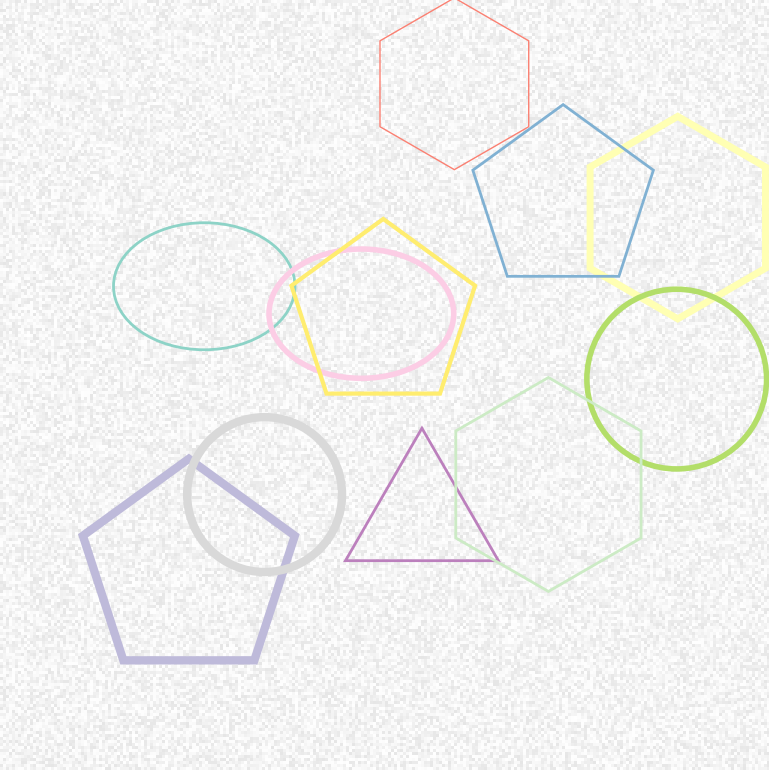[{"shape": "oval", "thickness": 1, "radius": 0.59, "center": [0.265, 0.628]}, {"shape": "hexagon", "thickness": 2.5, "radius": 0.66, "center": [0.88, 0.717]}, {"shape": "pentagon", "thickness": 3, "radius": 0.72, "center": [0.245, 0.259]}, {"shape": "hexagon", "thickness": 0.5, "radius": 0.56, "center": [0.59, 0.891]}, {"shape": "pentagon", "thickness": 1, "radius": 0.62, "center": [0.731, 0.741]}, {"shape": "circle", "thickness": 2, "radius": 0.58, "center": [0.879, 0.508]}, {"shape": "oval", "thickness": 2, "radius": 0.6, "center": [0.469, 0.593]}, {"shape": "circle", "thickness": 3, "radius": 0.5, "center": [0.344, 0.358]}, {"shape": "triangle", "thickness": 1, "radius": 0.57, "center": [0.548, 0.329]}, {"shape": "hexagon", "thickness": 1, "radius": 0.69, "center": [0.712, 0.371]}, {"shape": "pentagon", "thickness": 1.5, "radius": 0.63, "center": [0.498, 0.59]}]